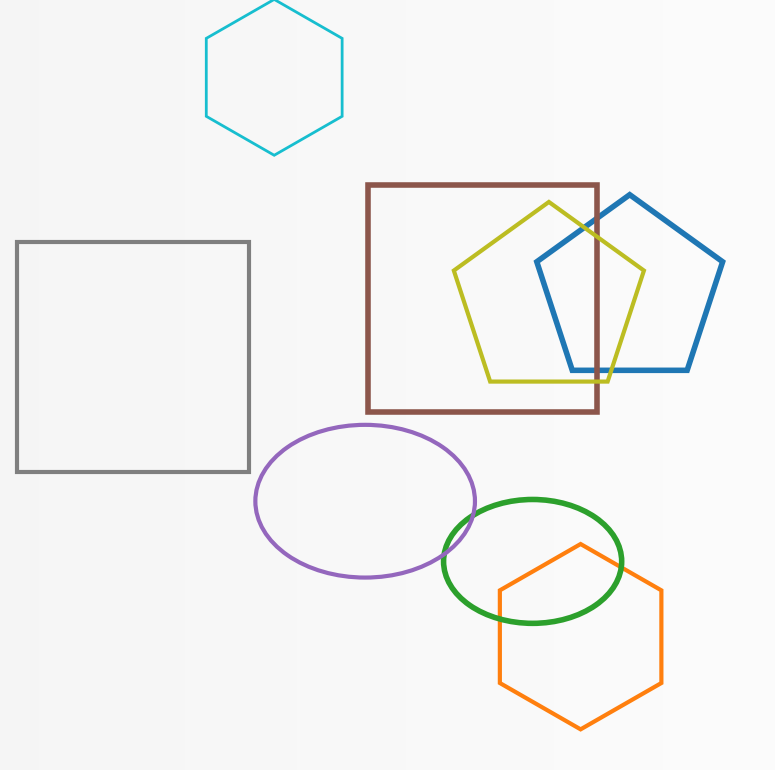[{"shape": "pentagon", "thickness": 2, "radius": 0.63, "center": [0.813, 0.621]}, {"shape": "hexagon", "thickness": 1.5, "radius": 0.6, "center": [0.749, 0.173]}, {"shape": "oval", "thickness": 2, "radius": 0.57, "center": [0.687, 0.271]}, {"shape": "oval", "thickness": 1.5, "radius": 0.71, "center": [0.471, 0.349]}, {"shape": "square", "thickness": 2, "radius": 0.74, "center": [0.623, 0.612]}, {"shape": "square", "thickness": 1.5, "radius": 0.75, "center": [0.172, 0.537]}, {"shape": "pentagon", "thickness": 1.5, "radius": 0.64, "center": [0.708, 0.609]}, {"shape": "hexagon", "thickness": 1, "radius": 0.51, "center": [0.354, 0.9]}]